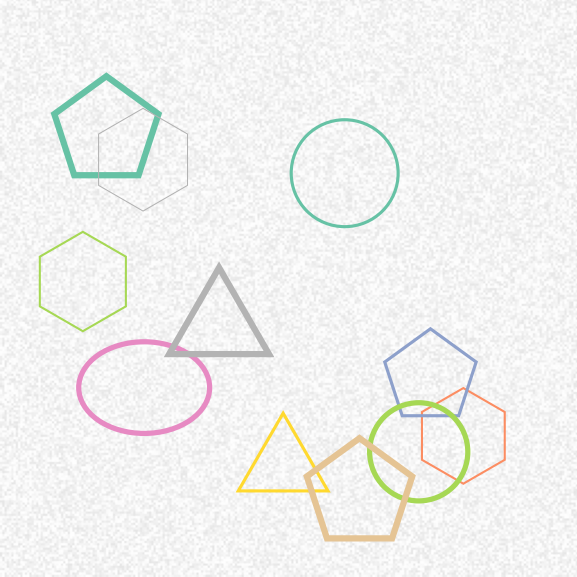[{"shape": "circle", "thickness": 1.5, "radius": 0.46, "center": [0.597, 0.699]}, {"shape": "pentagon", "thickness": 3, "radius": 0.47, "center": [0.184, 0.772]}, {"shape": "hexagon", "thickness": 1, "radius": 0.41, "center": [0.802, 0.244]}, {"shape": "pentagon", "thickness": 1.5, "radius": 0.42, "center": [0.745, 0.347]}, {"shape": "oval", "thickness": 2.5, "radius": 0.57, "center": [0.25, 0.328]}, {"shape": "hexagon", "thickness": 1, "radius": 0.43, "center": [0.143, 0.512]}, {"shape": "circle", "thickness": 2.5, "radius": 0.43, "center": [0.725, 0.217]}, {"shape": "triangle", "thickness": 1.5, "radius": 0.45, "center": [0.49, 0.194]}, {"shape": "pentagon", "thickness": 3, "radius": 0.48, "center": [0.623, 0.144]}, {"shape": "triangle", "thickness": 3, "radius": 0.5, "center": [0.379, 0.436]}, {"shape": "hexagon", "thickness": 0.5, "radius": 0.44, "center": [0.248, 0.723]}]